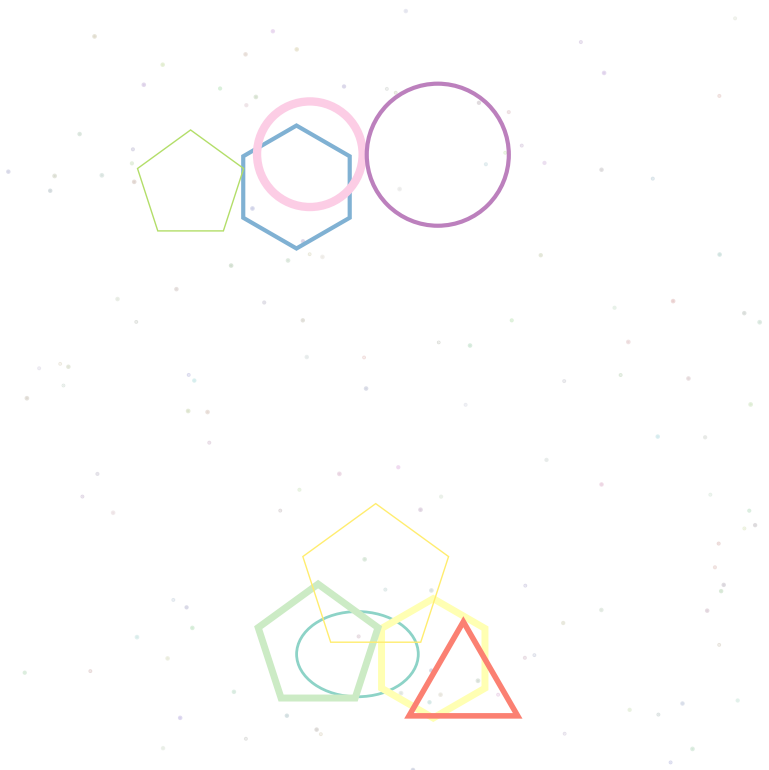[{"shape": "oval", "thickness": 1, "radius": 0.4, "center": [0.464, 0.15]}, {"shape": "hexagon", "thickness": 2.5, "radius": 0.39, "center": [0.563, 0.145]}, {"shape": "triangle", "thickness": 2, "radius": 0.41, "center": [0.602, 0.111]}, {"shape": "hexagon", "thickness": 1.5, "radius": 0.4, "center": [0.385, 0.757]}, {"shape": "pentagon", "thickness": 0.5, "radius": 0.36, "center": [0.248, 0.759]}, {"shape": "circle", "thickness": 3, "radius": 0.34, "center": [0.402, 0.8]}, {"shape": "circle", "thickness": 1.5, "radius": 0.46, "center": [0.569, 0.799]}, {"shape": "pentagon", "thickness": 2.5, "radius": 0.41, "center": [0.413, 0.16]}, {"shape": "pentagon", "thickness": 0.5, "radius": 0.5, "center": [0.488, 0.246]}]